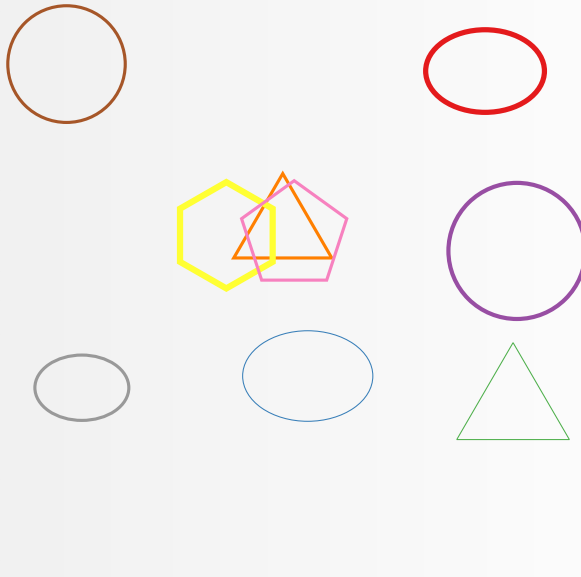[{"shape": "oval", "thickness": 2.5, "radius": 0.51, "center": [0.834, 0.876]}, {"shape": "oval", "thickness": 0.5, "radius": 0.56, "center": [0.529, 0.348]}, {"shape": "triangle", "thickness": 0.5, "radius": 0.56, "center": [0.883, 0.294]}, {"shape": "circle", "thickness": 2, "radius": 0.59, "center": [0.889, 0.565]}, {"shape": "triangle", "thickness": 1.5, "radius": 0.49, "center": [0.486, 0.601]}, {"shape": "hexagon", "thickness": 3, "radius": 0.46, "center": [0.389, 0.592]}, {"shape": "circle", "thickness": 1.5, "radius": 0.51, "center": [0.114, 0.888]}, {"shape": "pentagon", "thickness": 1.5, "radius": 0.48, "center": [0.506, 0.591]}, {"shape": "oval", "thickness": 1.5, "radius": 0.4, "center": [0.141, 0.328]}]